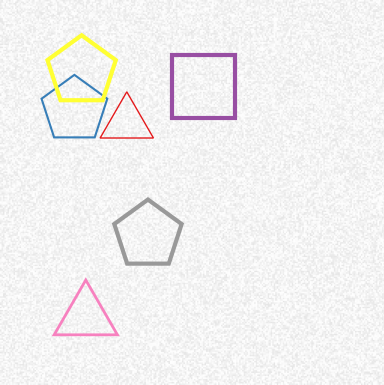[{"shape": "triangle", "thickness": 1, "radius": 0.4, "center": [0.329, 0.682]}, {"shape": "pentagon", "thickness": 1.5, "radius": 0.45, "center": [0.193, 0.716]}, {"shape": "square", "thickness": 3, "radius": 0.41, "center": [0.528, 0.775]}, {"shape": "pentagon", "thickness": 3, "radius": 0.47, "center": [0.212, 0.815]}, {"shape": "triangle", "thickness": 2, "radius": 0.47, "center": [0.223, 0.178]}, {"shape": "pentagon", "thickness": 3, "radius": 0.46, "center": [0.384, 0.39]}]